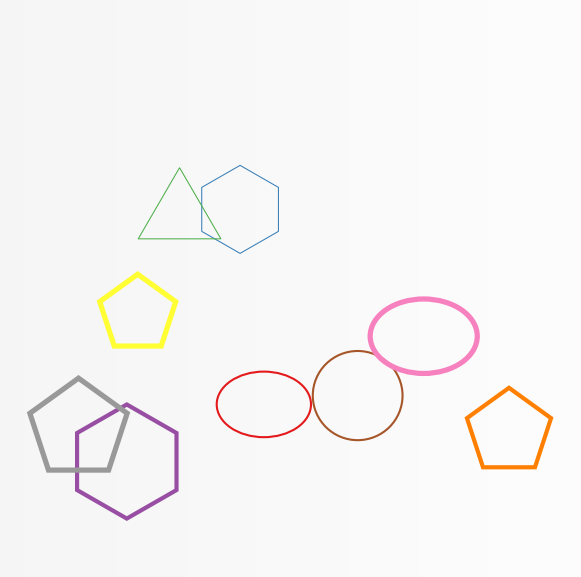[{"shape": "oval", "thickness": 1, "radius": 0.41, "center": [0.454, 0.299]}, {"shape": "hexagon", "thickness": 0.5, "radius": 0.38, "center": [0.413, 0.637]}, {"shape": "triangle", "thickness": 0.5, "radius": 0.41, "center": [0.309, 0.627]}, {"shape": "hexagon", "thickness": 2, "radius": 0.49, "center": [0.218, 0.2]}, {"shape": "pentagon", "thickness": 2, "radius": 0.38, "center": [0.876, 0.252]}, {"shape": "pentagon", "thickness": 2.5, "radius": 0.34, "center": [0.237, 0.456]}, {"shape": "circle", "thickness": 1, "radius": 0.39, "center": [0.615, 0.314]}, {"shape": "oval", "thickness": 2.5, "radius": 0.46, "center": [0.729, 0.417]}, {"shape": "pentagon", "thickness": 2.5, "radius": 0.44, "center": [0.135, 0.256]}]